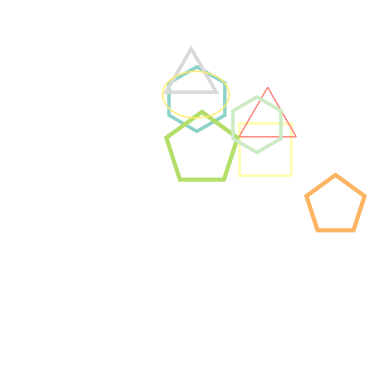[{"shape": "hexagon", "thickness": 2.5, "radius": 0.42, "center": [0.511, 0.743]}, {"shape": "square", "thickness": 2, "radius": 0.34, "center": [0.689, 0.612]}, {"shape": "triangle", "thickness": 1, "radius": 0.43, "center": [0.695, 0.687]}, {"shape": "pentagon", "thickness": 3, "radius": 0.4, "center": [0.871, 0.466]}, {"shape": "pentagon", "thickness": 3, "radius": 0.49, "center": [0.525, 0.612]}, {"shape": "triangle", "thickness": 2.5, "radius": 0.38, "center": [0.497, 0.798]}, {"shape": "hexagon", "thickness": 2.5, "radius": 0.36, "center": [0.667, 0.676]}, {"shape": "oval", "thickness": 1, "radius": 0.43, "center": [0.509, 0.754]}]